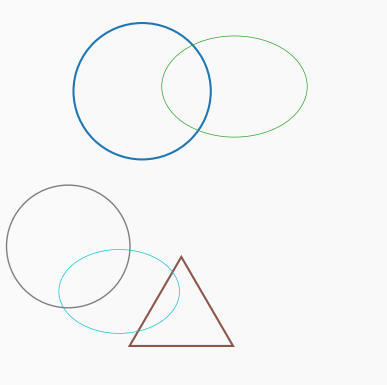[{"shape": "circle", "thickness": 1.5, "radius": 0.89, "center": [0.367, 0.763]}, {"shape": "oval", "thickness": 0.5, "radius": 0.94, "center": [0.605, 0.775]}, {"shape": "triangle", "thickness": 1.5, "radius": 0.77, "center": [0.468, 0.178]}, {"shape": "circle", "thickness": 1, "radius": 0.8, "center": [0.176, 0.36]}, {"shape": "oval", "thickness": 0.5, "radius": 0.78, "center": [0.308, 0.243]}]